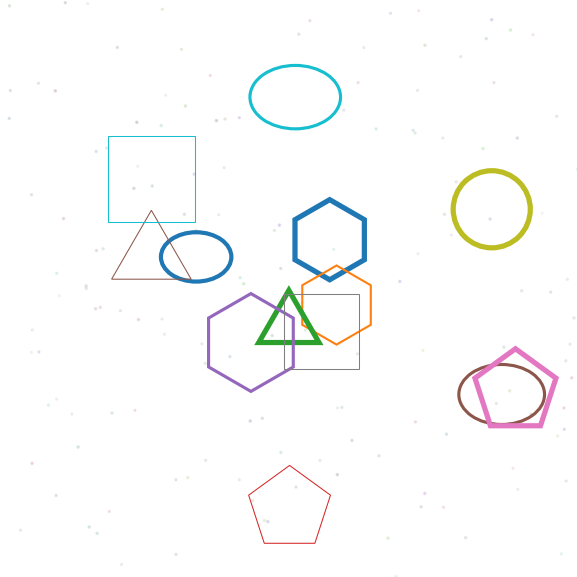[{"shape": "oval", "thickness": 2, "radius": 0.3, "center": [0.34, 0.554]}, {"shape": "hexagon", "thickness": 2.5, "radius": 0.35, "center": [0.571, 0.584]}, {"shape": "hexagon", "thickness": 1, "radius": 0.34, "center": [0.583, 0.471]}, {"shape": "triangle", "thickness": 2.5, "radius": 0.3, "center": [0.5, 0.436]}, {"shape": "pentagon", "thickness": 0.5, "radius": 0.37, "center": [0.501, 0.119]}, {"shape": "hexagon", "thickness": 1.5, "radius": 0.42, "center": [0.435, 0.406]}, {"shape": "oval", "thickness": 1.5, "radius": 0.37, "center": [0.869, 0.316]}, {"shape": "triangle", "thickness": 0.5, "radius": 0.4, "center": [0.262, 0.555]}, {"shape": "pentagon", "thickness": 2.5, "radius": 0.37, "center": [0.893, 0.322]}, {"shape": "square", "thickness": 0.5, "radius": 0.33, "center": [0.557, 0.425]}, {"shape": "circle", "thickness": 2.5, "radius": 0.33, "center": [0.851, 0.637]}, {"shape": "square", "thickness": 0.5, "radius": 0.37, "center": [0.262, 0.689]}, {"shape": "oval", "thickness": 1.5, "radius": 0.39, "center": [0.511, 0.831]}]